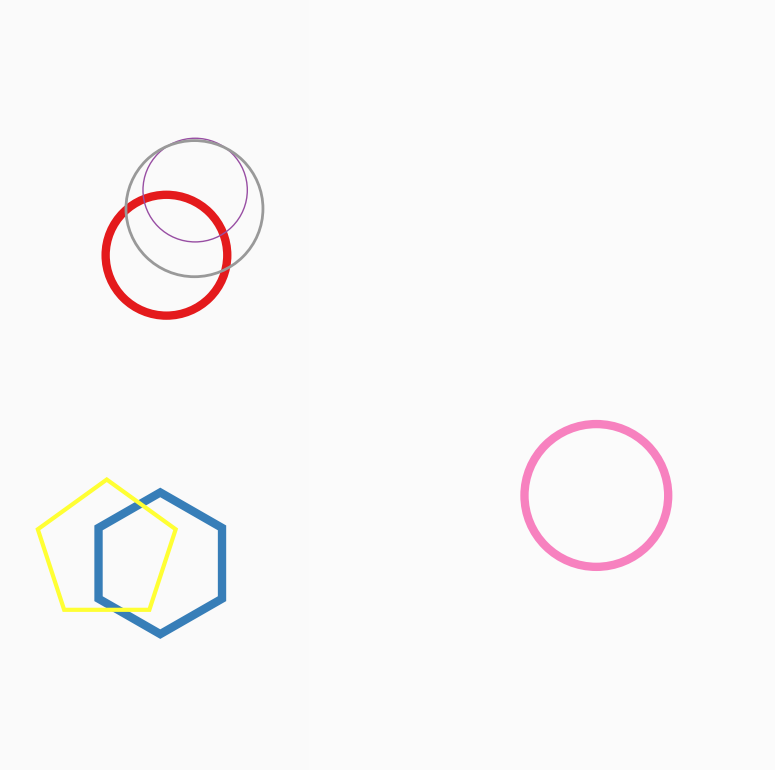[{"shape": "circle", "thickness": 3, "radius": 0.39, "center": [0.215, 0.669]}, {"shape": "hexagon", "thickness": 3, "radius": 0.46, "center": [0.207, 0.268]}, {"shape": "circle", "thickness": 0.5, "radius": 0.34, "center": [0.252, 0.753]}, {"shape": "pentagon", "thickness": 1.5, "radius": 0.47, "center": [0.138, 0.284]}, {"shape": "circle", "thickness": 3, "radius": 0.46, "center": [0.769, 0.357]}, {"shape": "circle", "thickness": 1, "radius": 0.44, "center": [0.251, 0.729]}]